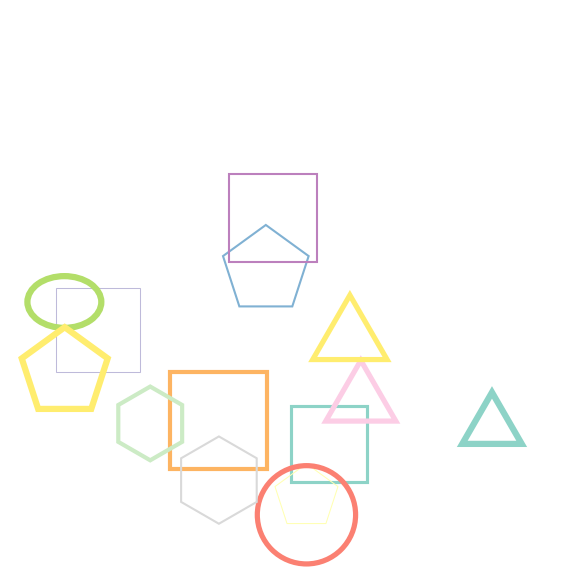[{"shape": "square", "thickness": 1.5, "radius": 0.33, "center": [0.57, 0.231]}, {"shape": "triangle", "thickness": 3, "radius": 0.3, "center": [0.852, 0.26]}, {"shape": "pentagon", "thickness": 0.5, "radius": 0.29, "center": [0.531, 0.139]}, {"shape": "square", "thickness": 0.5, "radius": 0.36, "center": [0.169, 0.428]}, {"shape": "circle", "thickness": 2.5, "radius": 0.43, "center": [0.531, 0.108]}, {"shape": "pentagon", "thickness": 1, "radius": 0.39, "center": [0.46, 0.532]}, {"shape": "square", "thickness": 2, "radius": 0.42, "center": [0.379, 0.271]}, {"shape": "oval", "thickness": 3, "radius": 0.32, "center": [0.111, 0.476]}, {"shape": "triangle", "thickness": 2.5, "radius": 0.35, "center": [0.625, 0.305]}, {"shape": "hexagon", "thickness": 1, "radius": 0.38, "center": [0.379, 0.168]}, {"shape": "square", "thickness": 1, "radius": 0.38, "center": [0.472, 0.621]}, {"shape": "hexagon", "thickness": 2, "radius": 0.32, "center": [0.26, 0.266]}, {"shape": "triangle", "thickness": 2.5, "radius": 0.37, "center": [0.606, 0.414]}, {"shape": "pentagon", "thickness": 3, "radius": 0.39, "center": [0.112, 0.354]}]